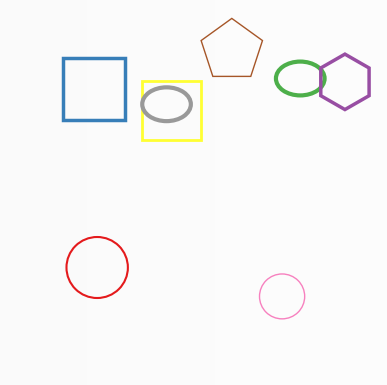[{"shape": "circle", "thickness": 1.5, "radius": 0.4, "center": [0.251, 0.305]}, {"shape": "square", "thickness": 2.5, "radius": 0.4, "center": [0.243, 0.769]}, {"shape": "oval", "thickness": 3, "radius": 0.31, "center": [0.775, 0.796]}, {"shape": "hexagon", "thickness": 2.5, "radius": 0.36, "center": [0.89, 0.787]}, {"shape": "square", "thickness": 2, "radius": 0.38, "center": [0.443, 0.713]}, {"shape": "pentagon", "thickness": 1, "radius": 0.42, "center": [0.598, 0.869]}, {"shape": "circle", "thickness": 1, "radius": 0.29, "center": [0.728, 0.23]}, {"shape": "oval", "thickness": 3, "radius": 0.31, "center": [0.43, 0.729]}]